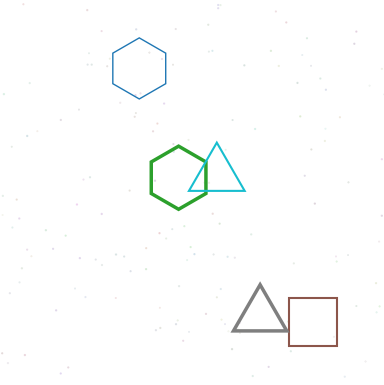[{"shape": "hexagon", "thickness": 1, "radius": 0.4, "center": [0.362, 0.822]}, {"shape": "hexagon", "thickness": 2.5, "radius": 0.41, "center": [0.464, 0.538]}, {"shape": "square", "thickness": 1.5, "radius": 0.31, "center": [0.814, 0.163]}, {"shape": "triangle", "thickness": 2.5, "radius": 0.4, "center": [0.676, 0.18]}, {"shape": "triangle", "thickness": 1.5, "radius": 0.42, "center": [0.563, 0.546]}]